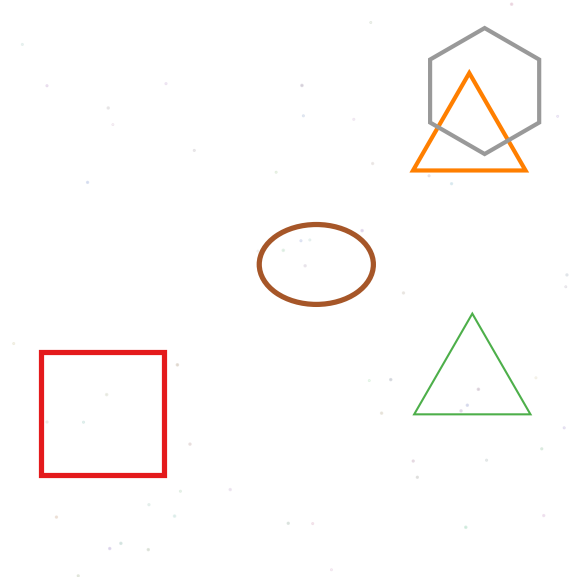[{"shape": "square", "thickness": 2.5, "radius": 0.53, "center": [0.177, 0.283]}, {"shape": "triangle", "thickness": 1, "radius": 0.58, "center": [0.818, 0.34]}, {"shape": "triangle", "thickness": 2, "radius": 0.56, "center": [0.813, 0.76]}, {"shape": "oval", "thickness": 2.5, "radius": 0.49, "center": [0.548, 0.541]}, {"shape": "hexagon", "thickness": 2, "radius": 0.55, "center": [0.839, 0.841]}]